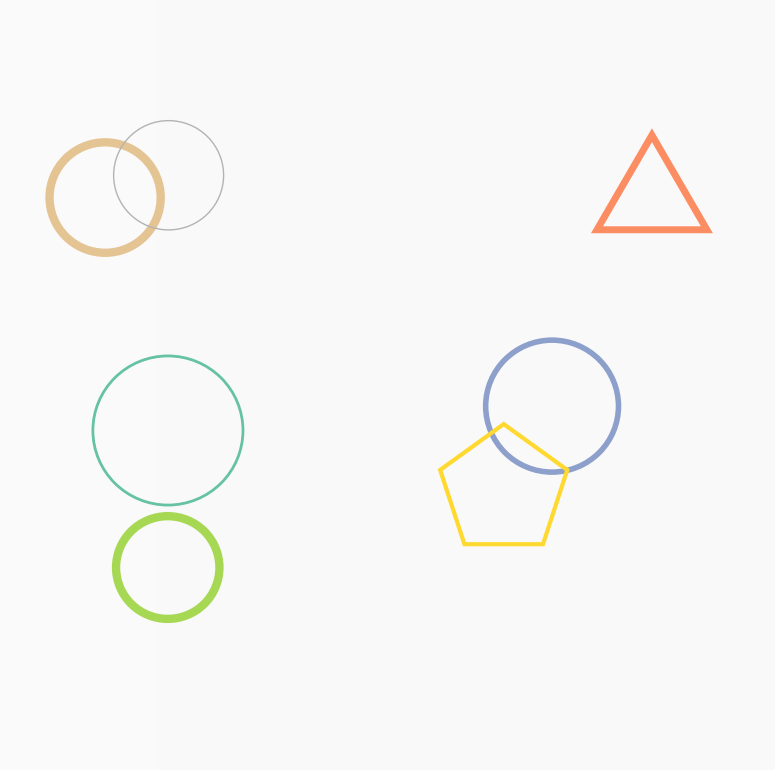[{"shape": "circle", "thickness": 1, "radius": 0.48, "center": [0.217, 0.441]}, {"shape": "triangle", "thickness": 2.5, "radius": 0.41, "center": [0.841, 0.743]}, {"shape": "circle", "thickness": 2, "radius": 0.43, "center": [0.712, 0.473]}, {"shape": "circle", "thickness": 3, "radius": 0.33, "center": [0.216, 0.263]}, {"shape": "pentagon", "thickness": 1.5, "radius": 0.43, "center": [0.65, 0.363]}, {"shape": "circle", "thickness": 3, "radius": 0.36, "center": [0.136, 0.743]}, {"shape": "circle", "thickness": 0.5, "radius": 0.35, "center": [0.218, 0.772]}]